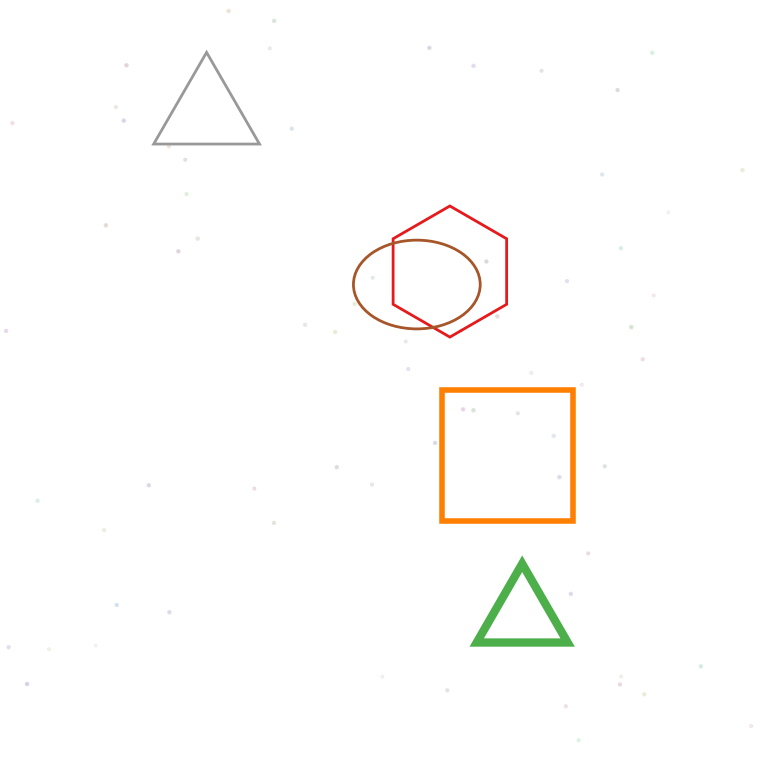[{"shape": "hexagon", "thickness": 1, "radius": 0.43, "center": [0.584, 0.647]}, {"shape": "triangle", "thickness": 3, "radius": 0.34, "center": [0.678, 0.2]}, {"shape": "square", "thickness": 2, "radius": 0.42, "center": [0.659, 0.409]}, {"shape": "oval", "thickness": 1, "radius": 0.41, "center": [0.541, 0.63]}, {"shape": "triangle", "thickness": 1, "radius": 0.4, "center": [0.268, 0.853]}]